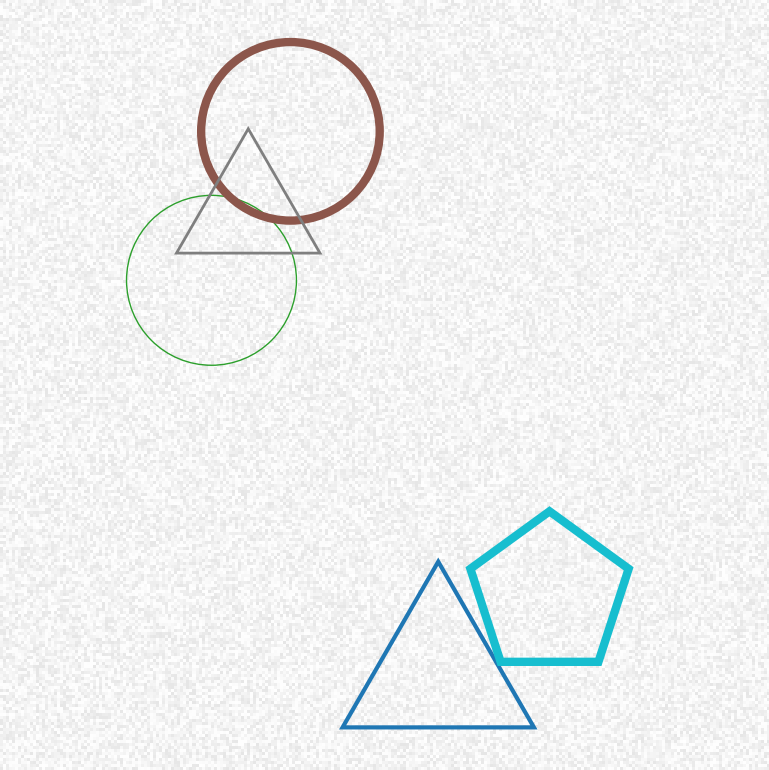[{"shape": "triangle", "thickness": 1.5, "radius": 0.72, "center": [0.569, 0.127]}, {"shape": "circle", "thickness": 0.5, "radius": 0.55, "center": [0.275, 0.636]}, {"shape": "circle", "thickness": 3, "radius": 0.58, "center": [0.377, 0.829]}, {"shape": "triangle", "thickness": 1, "radius": 0.54, "center": [0.322, 0.725]}, {"shape": "pentagon", "thickness": 3, "radius": 0.54, "center": [0.714, 0.228]}]